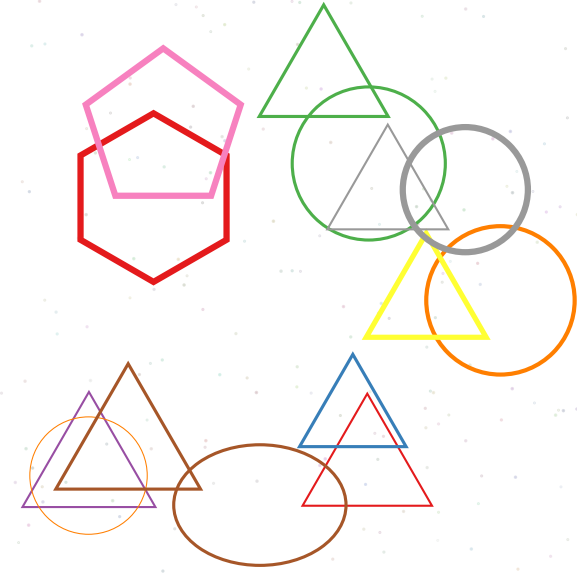[{"shape": "triangle", "thickness": 1, "radius": 0.65, "center": [0.636, 0.188]}, {"shape": "hexagon", "thickness": 3, "radius": 0.73, "center": [0.266, 0.657]}, {"shape": "triangle", "thickness": 1.5, "radius": 0.53, "center": [0.611, 0.279]}, {"shape": "triangle", "thickness": 1.5, "radius": 0.64, "center": [0.561, 0.862]}, {"shape": "circle", "thickness": 1.5, "radius": 0.66, "center": [0.639, 0.716]}, {"shape": "triangle", "thickness": 1, "radius": 0.66, "center": [0.154, 0.188]}, {"shape": "circle", "thickness": 0.5, "radius": 0.51, "center": [0.153, 0.176]}, {"shape": "circle", "thickness": 2, "radius": 0.64, "center": [0.867, 0.479]}, {"shape": "triangle", "thickness": 2.5, "radius": 0.6, "center": [0.738, 0.475]}, {"shape": "oval", "thickness": 1.5, "radius": 0.75, "center": [0.45, 0.125]}, {"shape": "triangle", "thickness": 1.5, "radius": 0.72, "center": [0.222, 0.225]}, {"shape": "pentagon", "thickness": 3, "radius": 0.71, "center": [0.283, 0.774]}, {"shape": "triangle", "thickness": 1, "radius": 0.6, "center": [0.671, 0.662]}, {"shape": "circle", "thickness": 3, "radius": 0.54, "center": [0.806, 0.671]}]